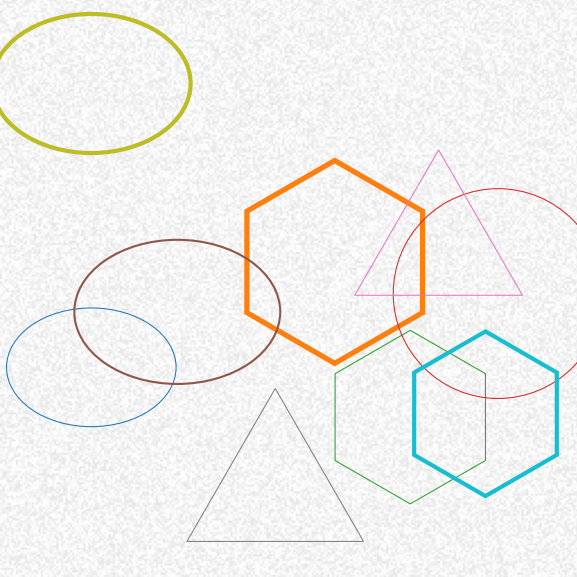[{"shape": "oval", "thickness": 0.5, "radius": 0.73, "center": [0.158, 0.363]}, {"shape": "hexagon", "thickness": 2.5, "radius": 0.88, "center": [0.58, 0.546]}, {"shape": "hexagon", "thickness": 0.5, "radius": 0.75, "center": [0.71, 0.277]}, {"shape": "circle", "thickness": 0.5, "radius": 0.91, "center": [0.863, 0.491]}, {"shape": "oval", "thickness": 1, "radius": 0.89, "center": [0.307, 0.459]}, {"shape": "triangle", "thickness": 0.5, "radius": 0.84, "center": [0.759, 0.572]}, {"shape": "triangle", "thickness": 0.5, "radius": 0.88, "center": [0.477, 0.15]}, {"shape": "oval", "thickness": 2, "radius": 0.86, "center": [0.158, 0.855]}, {"shape": "hexagon", "thickness": 2, "radius": 0.71, "center": [0.841, 0.283]}]